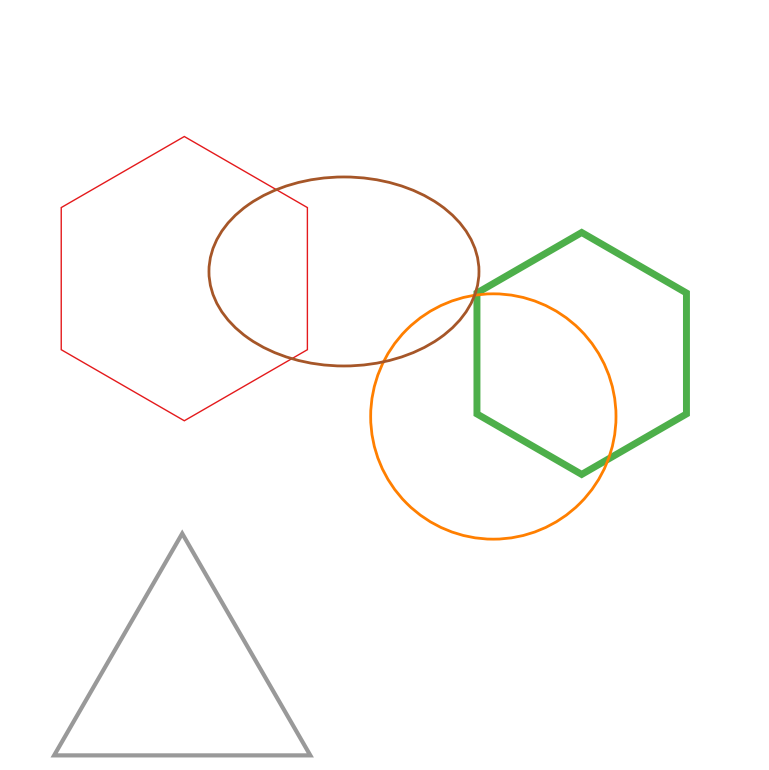[{"shape": "hexagon", "thickness": 0.5, "radius": 0.92, "center": [0.239, 0.638]}, {"shape": "hexagon", "thickness": 2.5, "radius": 0.79, "center": [0.755, 0.541]}, {"shape": "circle", "thickness": 1, "radius": 0.8, "center": [0.641, 0.459]}, {"shape": "oval", "thickness": 1, "radius": 0.88, "center": [0.447, 0.647]}, {"shape": "triangle", "thickness": 1.5, "radius": 0.96, "center": [0.237, 0.115]}]